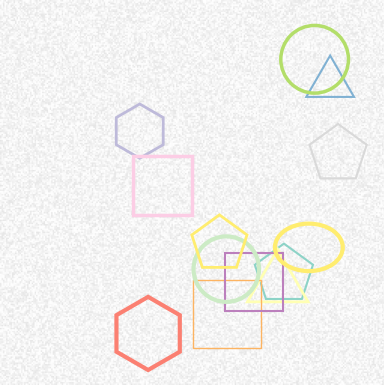[{"shape": "pentagon", "thickness": 1.5, "radius": 0.4, "center": [0.737, 0.288]}, {"shape": "triangle", "thickness": 2, "radius": 0.46, "center": [0.721, 0.262]}, {"shape": "hexagon", "thickness": 2, "radius": 0.35, "center": [0.363, 0.659]}, {"shape": "hexagon", "thickness": 3, "radius": 0.47, "center": [0.385, 0.134]}, {"shape": "triangle", "thickness": 1.5, "radius": 0.36, "center": [0.858, 0.784]}, {"shape": "square", "thickness": 1, "radius": 0.44, "center": [0.589, 0.183]}, {"shape": "circle", "thickness": 2.5, "radius": 0.44, "center": [0.817, 0.846]}, {"shape": "square", "thickness": 2.5, "radius": 0.38, "center": [0.421, 0.517]}, {"shape": "pentagon", "thickness": 1.5, "radius": 0.39, "center": [0.878, 0.6]}, {"shape": "square", "thickness": 1.5, "radius": 0.38, "center": [0.659, 0.268]}, {"shape": "circle", "thickness": 3, "radius": 0.43, "center": [0.588, 0.301]}, {"shape": "pentagon", "thickness": 2, "radius": 0.38, "center": [0.57, 0.366]}, {"shape": "oval", "thickness": 3, "radius": 0.44, "center": [0.802, 0.357]}]